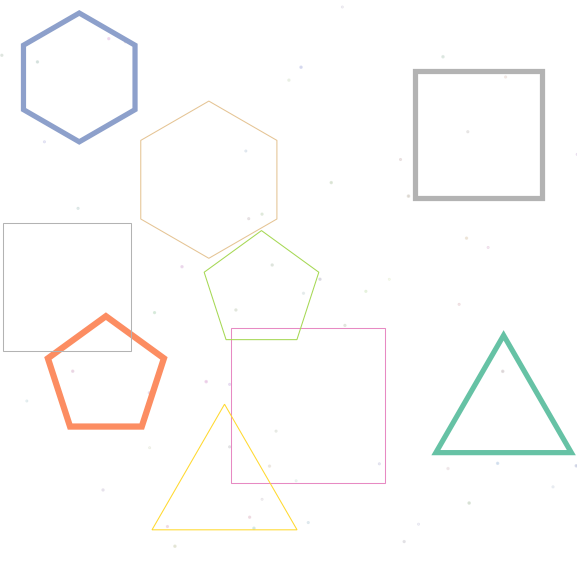[{"shape": "triangle", "thickness": 2.5, "radius": 0.68, "center": [0.872, 0.283]}, {"shape": "pentagon", "thickness": 3, "radius": 0.53, "center": [0.183, 0.346]}, {"shape": "hexagon", "thickness": 2.5, "radius": 0.56, "center": [0.137, 0.865]}, {"shape": "square", "thickness": 0.5, "radius": 0.67, "center": [0.533, 0.297]}, {"shape": "pentagon", "thickness": 0.5, "radius": 0.52, "center": [0.453, 0.495]}, {"shape": "triangle", "thickness": 0.5, "radius": 0.72, "center": [0.389, 0.154]}, {"shape": "hexagon", "thickness": 0.5, "radius": 0.68, "center": [0.362, 0.688]}, {"shape": "square", "thickness": 2.5, "radius": 0.55, "center": [0.828, 0.767]}, {"shape": "square", "thickness": 0.5, "radius": 0.56, "center": [0.116, 0.503]}]